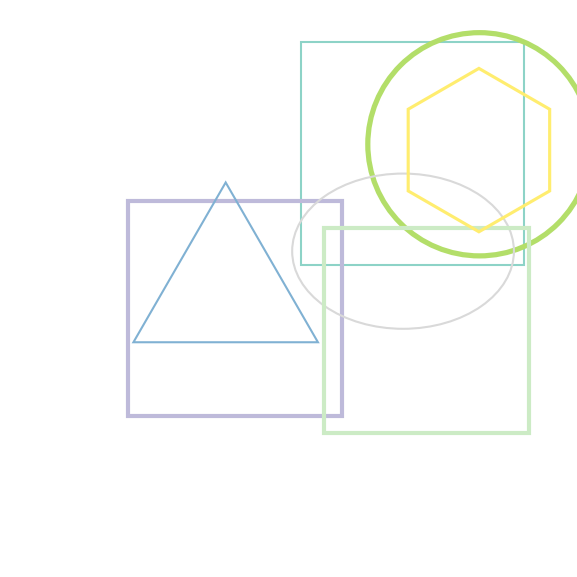[{"shape": "square", "thickness": 1, "radius": 0.96, "center": [0.714, 0.733]}, {"shape": "square", "thickness": 2, "radius": 0.93, "center": [0.407, 0.465]}, {"shape": "triangle", "thickness": 1, "radius": 0.92, "center": [0.391, 0.499]}, {"shape": "circle", "thickness": 2.5, "radius": 0.97, "center": [0.83, 0.749]}, {"shape": "oval", "thickness": 1, "radius": 0.96, "center": [0.698, 0.564]}, {"shape": "square", "thickness": 2, "radius": 0.89, "center": [0.738, 0.427]}, {"shape": "hexagon", "thickness": 1.5, "radius": 0.71, "center": [0.829, 0.739]}]